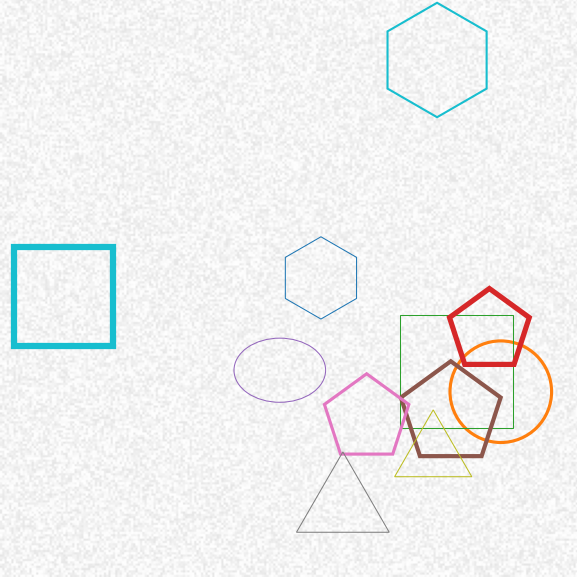[{"shape": "hexagon", "thickness": 0.5, "radius": 0.36, "center": [0.556, 0.518]}, {"shape": "circle", "thickness": 1.5, "radius": 0.44, "center": [0.867, 0.321]}, {"shape": "square", "thickness": 0.5, "radius": 0.49, "center": [0.79, 0.356]}, {"shape": "pentagon", "thickness": 2.5, "radius": 0.36, "center": [0.847, 0.427]}, {"shape": "oval", "thickness": 0.5, "radius": 0.4, "center": [0.485, 0.358]}, {"shape": "pentagon", "thickness": 2, "radius": 0.45, "center": [0.781, 0.283]}, {"shape": "pentagon", "thickness": 1.5, "radius": 0.38, "center": [0.635, 0.275]}, {"shape": "triangle", "thickness": 0.5, "radius": 0.46, "center": [0.594, 0.124]}, {"shape": "triangle", "thickness": 0.5, "radius": 0.39, "center": [0.75, 0.212]}, {"shape": "square", "thickness": 3, "radius": 0.43, "center": [0.11, 0.485]}, {"shape": "hexagon", "thickness": 1, "radius": 0.5, "center": [0.757, 0.895]}]